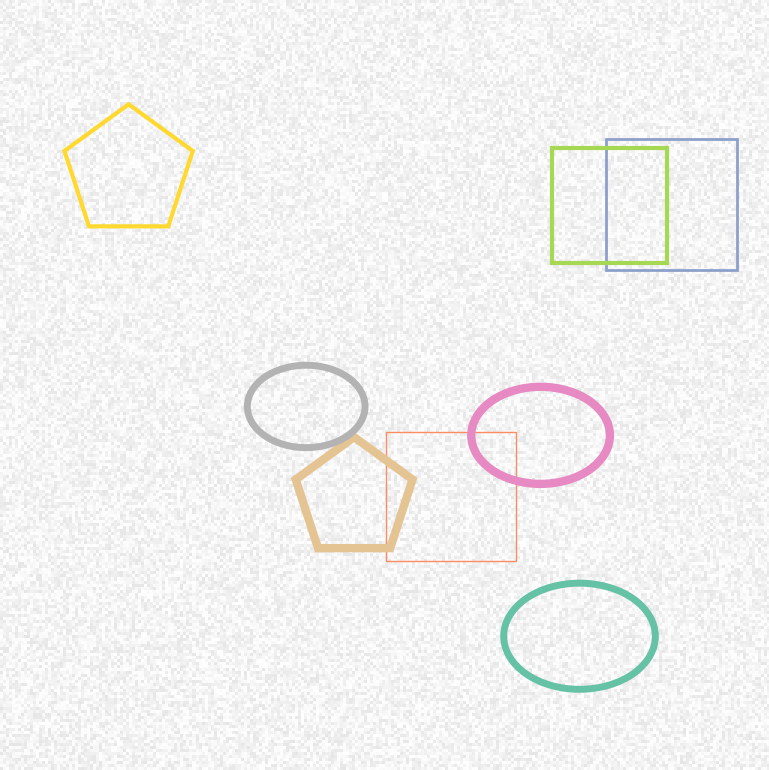[{"shape": "oval", "thickness": 2.5, "radius": 0.49, "center": [0.753, 0.174]}, {"shape": "square", "thickness": 0.5, "radius": 0.42, "center": [0.586, 0.355]}, {"shape": "square", "thickness": 1, "radius": 0.43, "center": [0.872, 0.735]}, {"shape": "oval", "thickness": 3, "radius": 0.45, "center": [0.702, 0.435]}, {"shape": "square", "thickness": 1.5, "radius": 0.37, "center": [0.792, 0.733]}, {"shape": "pentagon", "thickness": 1.5, "radius": 0.44, "center": [0.167, 0.777]}, {"shape": "pentagon", "thickness": 3, "radius": 0.4, "center": [0.46, 0.353]}, {"shape": "oval", "thickness": 2.5, "radius": 0.38, "center": [0.398, 0.472]}]